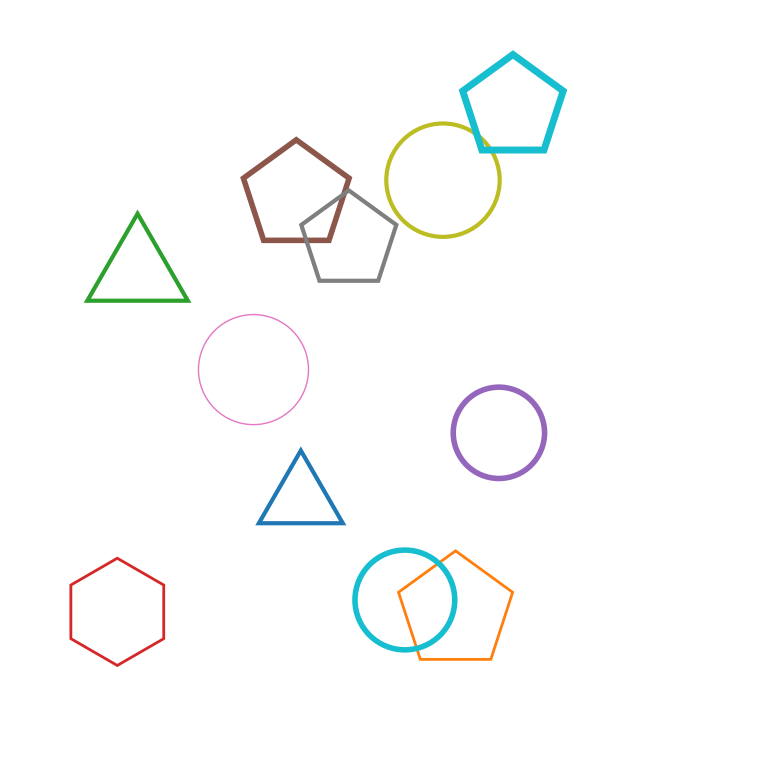[{"shape": "triangle", "thickness": 1.5, "radius": 0.31, "center": [0.391, 0.352]}, {"shape": "pentagon", "thickness": 1, "radius": 0.39, "center": [0.592, 0.207]}, {"shape": "triangle", "thickness": 1.5, "radius": 0.38, "center": [0.179, 0.647]}, {"shape": "hexagon", "thickness": 1, "radius": 0.35, "center": [0.152, 0.205]}, {"shape": "circle", "thickness": 2, "radius": 0.3, "center": [0.648, 0.438]}, {"shape": "pentagon", "thickness": 2, "radius": 0.36, "center": [0.385, 0.746]}, {"shape": "circle", "thickness": 0.5, "radius": 0.36, "center": [0.329, 0.52]}, {"shape": "pentagon", "thickness": 1.5, "radius": 0.32, "center": [0.453, 0.688]}, {"shape": "circle", "thickness": 1.5, "radius": 0.37, "center": [0.575, 0.766]}, {"shape": "circle", "thickness": 2, "radius": 0.32, "center": [0.526, 0.221]}, {"shape": "pentagon", "thickness": 2.5, "radius": 0.34, "center": [0.666, 0.861]}]